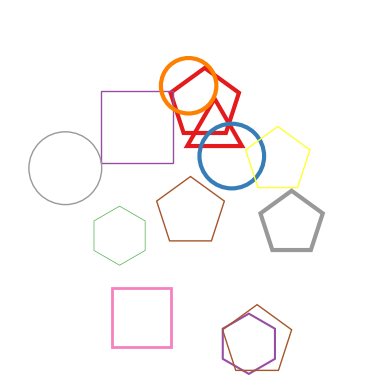[{"shape": "triangle", "thickness": 3, "radius": 0.41, "center": [0.557, 0.662]}, {"shape": "pentagon", "thickness": 3, "radius": 0.47, "center": [0.532, 0.73]}, {"shape": "circle", "thickness": 3, "radius": 0.42, "center": [0.602, 0.595]}, {"shape": "hexagon", "thickness": 0.5, "radius": 0.38, "center": [0.311, 0.388]}, {"shape": "hexagon", "thickness": 1.5, "radius": 0.39, "center": [0.646, 0.107]}, {"shape": "square", "thickness": 1, "radius": 0.47, "center": [0.356, 0.67]}, {"shape": "circle", "thickness": 3, "radius": 0.36, "center": [0.49, 0.777]}, {"shape": "pentagon", "thickness": 1, "radius": 0.44, "center": [0.722, 0.584]}, {"shape": "pentagon", "thickness": 1, "radius": 0.47, "center": [0.668, 0.114]}, {"shape": "pentagon", "thickness": 1, "radius": 0.46, "center": [0.495, 0.449]}, {"shape": "square", "thickness": 2, "radius": 0.38, "center": [0.368, 0.175]}, {"shape": "pentagon", "thickness": 3, "radius": 0.43, "center": [0.757, 0.419]}, {"shape": "circle", "thickness": 1, "radius": 0.47, "center": [0.17, 0.563]}]